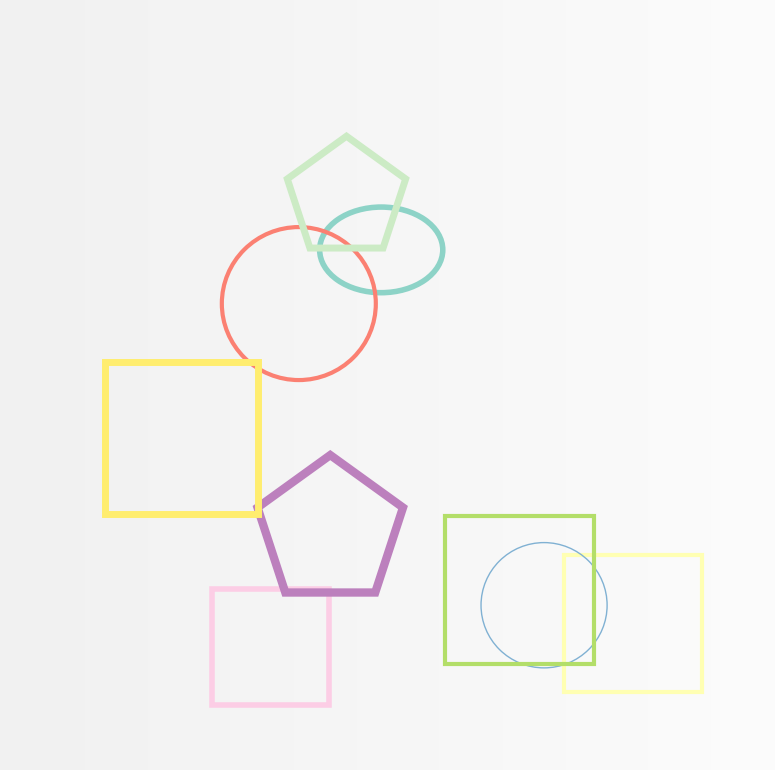[{"shape": "oval", "thickness": 2, "radius": 0.4, "center": [0.492, 0.675]}, {"shape": "square", "thickness": 1.5, "radius": 0.44, "center": [0.817, 0.19]}, {"shape": "circle", "thickness": 1.5, "radius": 0.5, "center": [0.386, 0.606]}, {"shape": "circle", "thickness": 0.5, "radius": 0.41, "center": [0.702, 0.214]}, {"shape": "square", "thickness": 1.5, "radius": 0.48, "center": [0.671, 0.234]}, {"shape": "square", "thickness": 2, "radius": 0.38, "center": [0.349, 0.16]}, {"shape": "pentagon", "thickness": 3, "radius": 0.49, "center": [0.426, 0.31]}, {"shape": "pentagon", "thickness": 2.5, "radius": 0.4, "center": [0.447, 0.743]}, {"shape": "square", "thickness": 2.5, "radius": 0.49, "center": [0.235, 0.431]}]